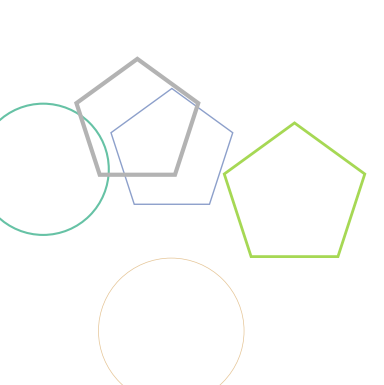[{"shape": "circle", "thickness": 1.5, "radius": 0.85, "center": [0.112, 0.56]}, {"shape": "pentagon", "thickness": 1, "radius": 0.83, "center": [0.446, 0.604]}, {"shape": "pentagon", "thickness": 2, "radius": 0.96, "center": [0.765, 0.489]}, {"shape": "circle", "thickness": 0.5, "radius": 0.95, "center": [0.445, 0.141]}, {"shape": "pentagon", "thickness": 3, "radius": 0.83, "center": [0.357, 0.681]}]